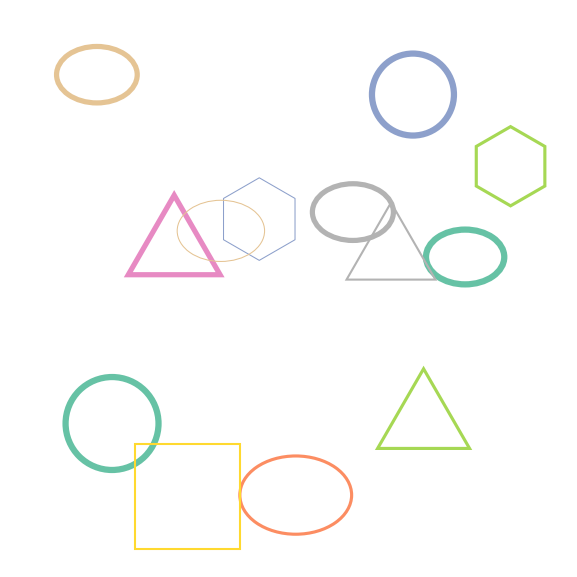[{"shape": "oval", "thickness": 3, "radius": 0.34, "center": [0.805, 0.554]}, {"shape": "circle", "thickness": 3, "radius": 0.4, "center": [0.194, 0.266]}, {"shape": "oval", "thickness": 1.5, "radius": 0.48, "center": [0.512, 0.142]}, {"shape": "circle", "thickness": 3, "radius": 0.35, "center": [0.715, 0.835]}, {"shape": "hexagon", "thickness": 0.5, "radius": 0.36, "center": [0.449, 0.62]}, {"shape": "triangle", "thickness": 2.5, "radius": 0.46, "center": [0.302, 0.569]}, {"shape": "triangle", "thickness": 1.5, "radius": 0.46, "center": [0.733, 0.269]}, {"shape": "hexagon", "thickness": 1.5, "radius": 0.34, "center": [0.884, 0.711]}, {"shape": "square", "thickness": 1, "radius": 0.46, "center": [0.324, 0.14]}, {"shape": "oval", "thickness": 2.5, "radius": 0.35, "center": [0.168, 0.87]}, {"shape": "oval", "thickness": 0.5, "radius": 0.38, "center": [0.382, 0.599]}, {"shape": "oval", "thickness": 2.5, "radius": 0.35, "center": [0.611, 0.632]}, {"shape": "triangle", "thickness": 1, "radius": 0.44, "center": [0.677, 0.559]}]